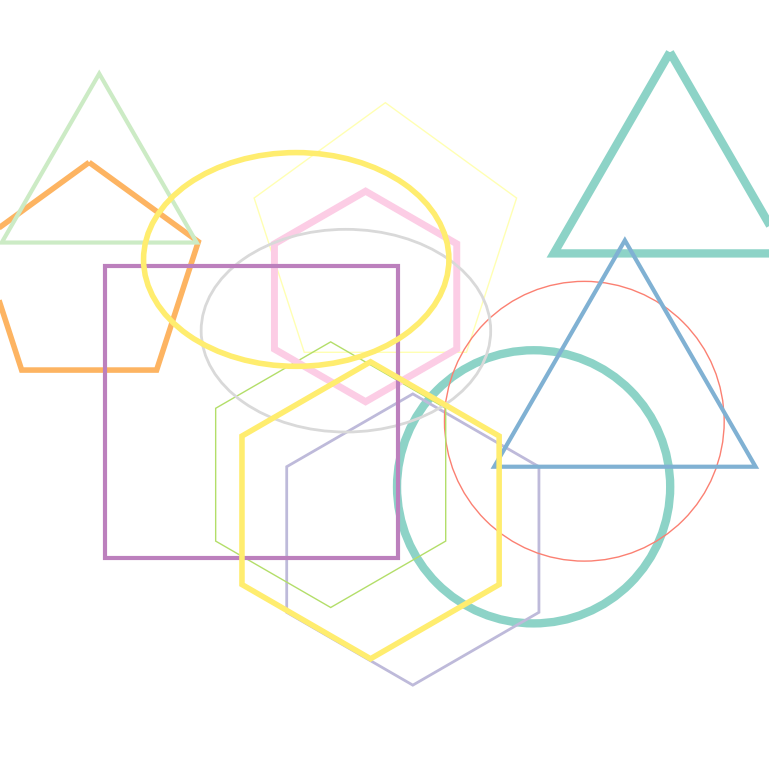[{"shape": "triangle", "thickness": 3, "radius": 0.87, "center": [0.87, 0.758]}, {"shape": "circle", "thickness": 3, "radius": 0.89, "center": [0.693, 0.368]}, {"shape": "pentagon", "thickness": 0.5, "radius": 0.9, "center": [0.5, 0.687]}, {"shape": "hexagon", "thickness": 1, "radius": 0.95, "center": [0.536, 0.299]}, {"shape": "circle", "thickness": 0.5, "radius": 0.91, "center": [0.759, 0.453]}, {"shape": "triangle", "thickness": 1.5, "radius": 0.98, "center": [0.812, 0.492]}, {"shape": "pentagon", "thickness": 2, "radius": 0.75, "center": [0.116, 0.64]}, {"shape": "hexagon", "thickness": 0.5, "radius": 0.86, "center": [0.429, 0.384]}, {"shape": "hexagon", "thickness": 2.5, "radius": 0.68, "center": [0.475, 0.615]}, {"shape": "oval", "thickness": 1, "radius": 0.94, "center": [0.449, 0.571]}, {"shape": "square", "thickness": 1.5, "radius": 0.95, "center": [0.327, 0.465]}, {"shape": "triangle", "thickness": 1.5, "radius": 0.73, "center": [0.129, 0.758]}, {"shape": "hexagon", "thickness": 2, "radius": 0.96, "center": [0.481, 0.337]}, {"shape": "oval", "thickness": 2, "radius": 0.99, "center": [0.385, 0.663]}]